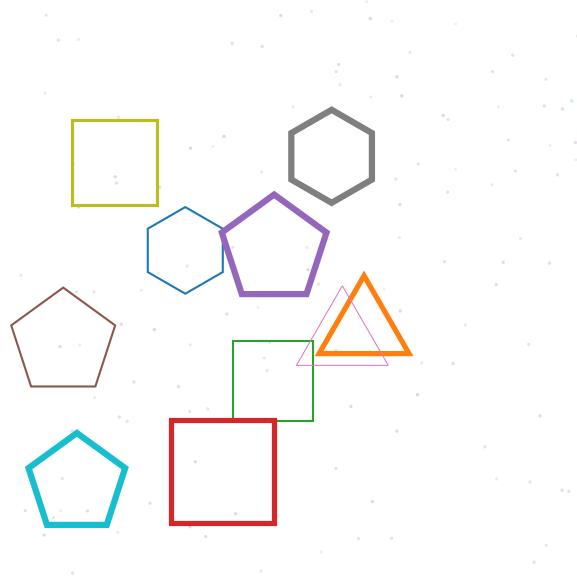[{"shape": "hexagon", "thickness": 1, "radius": 0.38, "center": [0.321, 0.566]}, {"shape": "triangle", "thickness": 2.5, "radius": 0.45, "center": [0.63, 0.432]}, {"shape": "square", "thickness": 1, "radius": 0.35, "center": [0.472, 0.339]}, {"shape": "square", "thickness": 2.5, "radius": 0.45, "center": [0.385, 0.182]}, {"shape": "pentagon", "thickness": 3, "radius": 0.48, "center": [0.475, 0.567]}, {"shape": "pentagon", "thickness": 1, "radius": 0.47, "center": [0.109, 0.406]}, {"shape": "triangle", "thickness": 0.5, "radius": 0.46, "center": [0.593, 0.412]}, {"shape": "hexagon", "thickness": 3, "radius": 0.4, "center": [0.574, 0.728]}, {"shape": "square", "thickness": 1.5, "radius": 0.37, "center": [0.198, 0.718]}, {"shape": "pentagon", "thickness": 3, "radius": 0.44, "center": [0.133, 0.161]}]